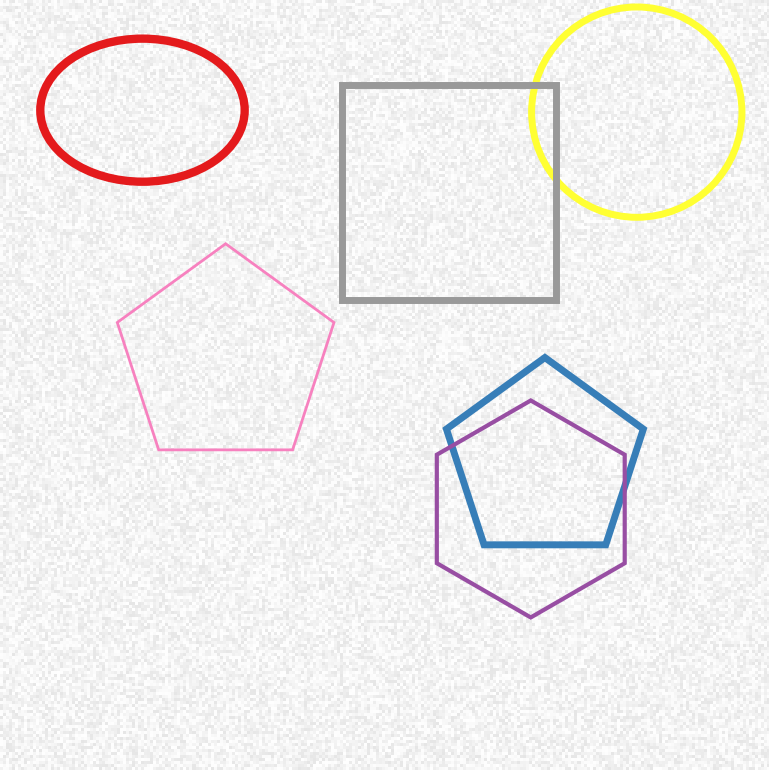[{"shape": "oval", "thickness": 3, "radius": 0.66, "center": [0.185, 0.857]}, {"shape": "pentagon", "thickness": 2.5, "radius": 0.67, "center": [0.708, 0.401]}, {"shape": "hexagon", "thickness": 1.5, "radius": 0.7, "center": [0.689, 0.339]}, {"shape": "circle", "thickness": 2.5, "radius": 0.68, "center": [0.827, 0.854]}, {"shape": "pentagon", "thickness": 1, "radius": 0.74, "center": [0.293, 0.535]}, {"shape": "square", "thickness": 2.5, "radius": 0.7, "center": [0.583, 0.75]}]